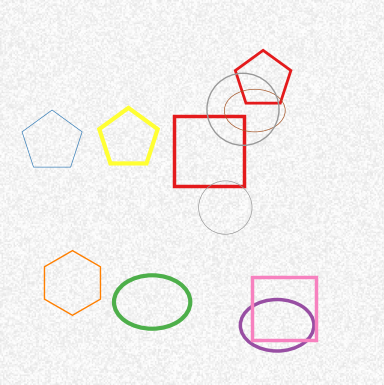[{"shape": "square", "thickness": 2.5, "radius": 0.45, "center": [0.542, 0.607]}, {"shape": "pentagon", "thickness": 2, "radius": 0.38, "center": [0.683, 0.793]}, {"shape": "pentagon", "thickness": 0.5, "radius": 0.41, "center": [0.135, 0.632]}, {"shape": "oval", "thickness": 3, "radius": 0.5, "center": [0.395, 0.216]}, {"shape": "oval", "thickness": 2.5, "radius": 0.48, "center": [0.72, 0.155]}, {"shape": "hexagon", "thickness": 1, "radius": 0.42, "center": [0.188, 0.265]}, {"shape": "pentagon", "thickness": 3, "radius": 0.4, "center": [0.334, 0.64]}, {"shape": "oval", "thickness": 0.5, "radius": 0.4, "center": [0.662, 0.713]}, {"shape": "square", "thickness": 2.5, "radius": 0.41, "center": [0.738, 0.199]}, {"shape": "circle", "thickness": 0.5, "radius": 0.35, "center": [0.585, 0.461]}, {"shape": "circle", "thickness": 1, "radius": 0.47, "center": [0.631, 0.716]}]